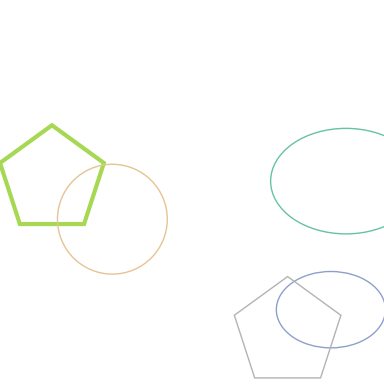[{"shape": "oval", "thickness": 1, "radius": 0.98, "center": [0.899, 0.53]}, {"shape": "oval", "thickness": 1, "radius": 0.71, "center": [0.859, 0.196]}, {"shape": "pentagon", "thickness": 3, "radius": 0.71, "center": [0.135, 0.533]}, {"shape": "circle", "thickness": 1, "radius": 0.71, "center": [0.292, 0.431]}, {"shape": "pentagon", "thickness": 1, "radius": 0.73, "center": [0.747, 0.136]}]